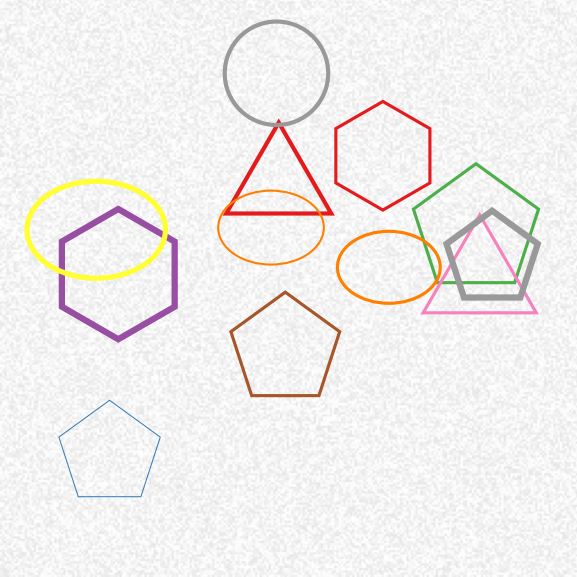[{"shape": "hexagon", "thickness": 1.5, "radius": 0.47, "center": [0.663, 0.729]}, {"shape": "triangle", "thickness": 2, "radius": 0.52, "center": [0.483, 0.682]}, {"shape": "pentagon", "thickness": 0.5, "radius": 0.46, "center": [0.19, 0.214]}, {"shape": "pentagon", "thickness": 1.5, "radius": 0.57, "center": [0.824, 0.602]}, {"shape": "hexagon", "thickness": 3, "radius": 0.56, "center": [0.205, 0.524]}, {"shape": "oval", "thickness": 1, "radius": 0.46, "center": [0.469, 0.605]}, {"shape": "oval", "thickness": 1.5, "radius": 0.45, "center": [0.673, 0.536]}, {"shape": "oval", "thickness": 2.5, "radius": 0.6, "center": [0.167, 0.601]}, {"shape": "pentagon", "thickness": 1.5, "radius": 0.5, "center": [0.494, 0.394]}, {"shape": "triangle", "thickness": 1.5, "radius": 0.57, "center": [0.831, 0.514]}, {"shape": "circle", "thickness": 2, "radius": 0.45, "center": [0.479, 0.872]}, {"shape": "pentagon", "thickness": 3, "radius": 0.42, "center": [0.852, 0.551]}]